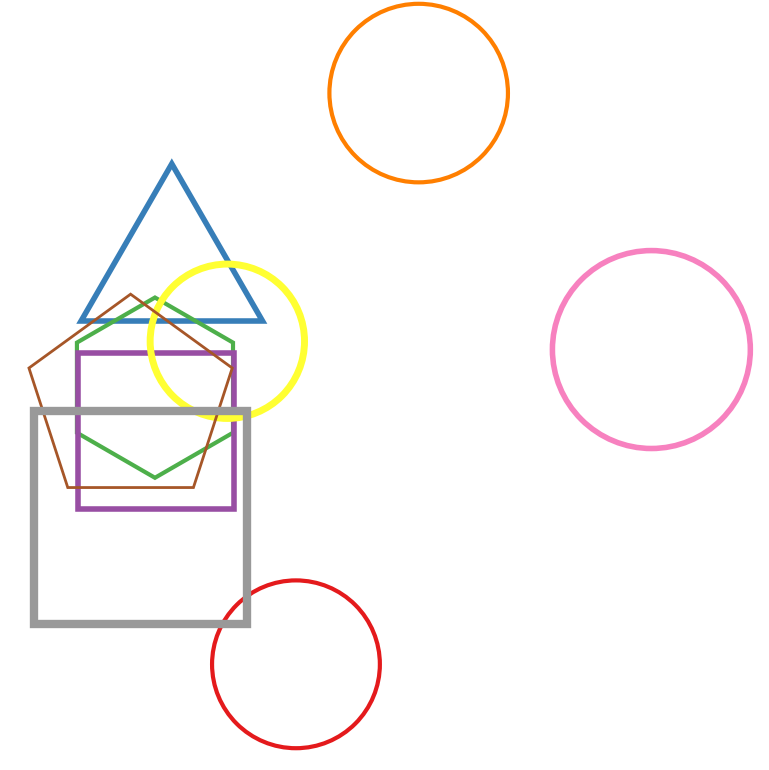[{"shape": "circle", "thickness": 1.5, "radius": 0.54, "center": [0.384, 0.137]}, {"shape": "triangle", "thickness": 2, "radius": 0.68, "center": [0.223, 0.651]}, {"shape": "hexagon", "thickness": 1.5, "radius": 0.59, "center": [0.201, 0.497]}, {"shape": "square", "thickness": 2, "radius": 0.5, "center": [0.203, 0.44]}, {"shape": "circle", "thickness": 1.5, "radius": 0.58, "center": [0.544, 0.879]}, {"shape": "circle", "thickness": 2.5, "radius": 0.5, "center": [0.295, 0.557]}, {"shape": "pentagon", "thickness": 1, "radius": 0.69, "center": [0.17, 0.479]}, {"shape": "circle", "thickness": 2, "radius": 0.64, "center": [0.846, 0.546]}, {"shape": "square", "thickness": 3, "radius": 0.69, "center": [0.182, 0.328]}]